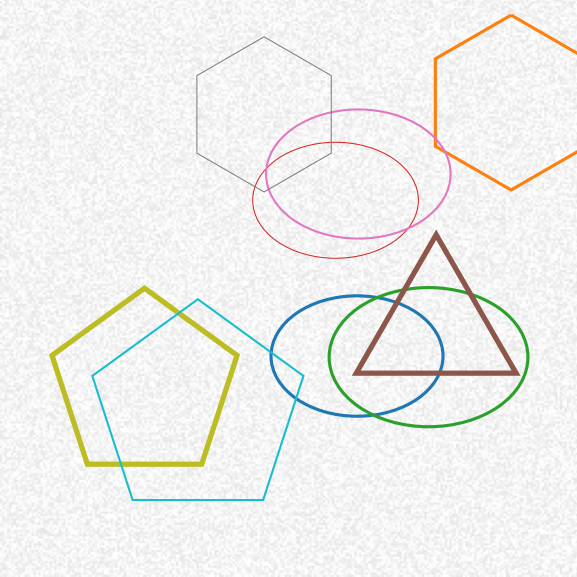[{"shape": "oval", "thickness": 1.5, "radius": 0.74, "center": [0.618, 0.383]}, {"shape": "hexagon", "thickness": 1.5, "radius": 0.76, "center": [0.885, 0.822]}, {"shape": "oval", "thickness": 1.5, "radius": 0.86, "center": [0.742, 0.381]}, {"shape": "oval", "thickness": 0.5, "radius": 0.72, "center": [0.581, 0.652]}, {"shape": "triangle", "thickness": 2.5, "radius": 0.8, "center": [0.755, 0.433]}, {"shape": "oval", "thickness": 1, "radius": 0.8, "center": [0.621, 0.698]}, {"shape": "hexagon", "thickness": 0.5, "radius": 0.67, "center": [0.457, 0.801]}, {"shape": "pentagon", "thickness": 2.5, "radius": 0.84, "center": [0.25, 0.332]}, {"shape": "pentagon", "thickness": 1, "radius": 0.96, "center": [0.343, 0.289]}]